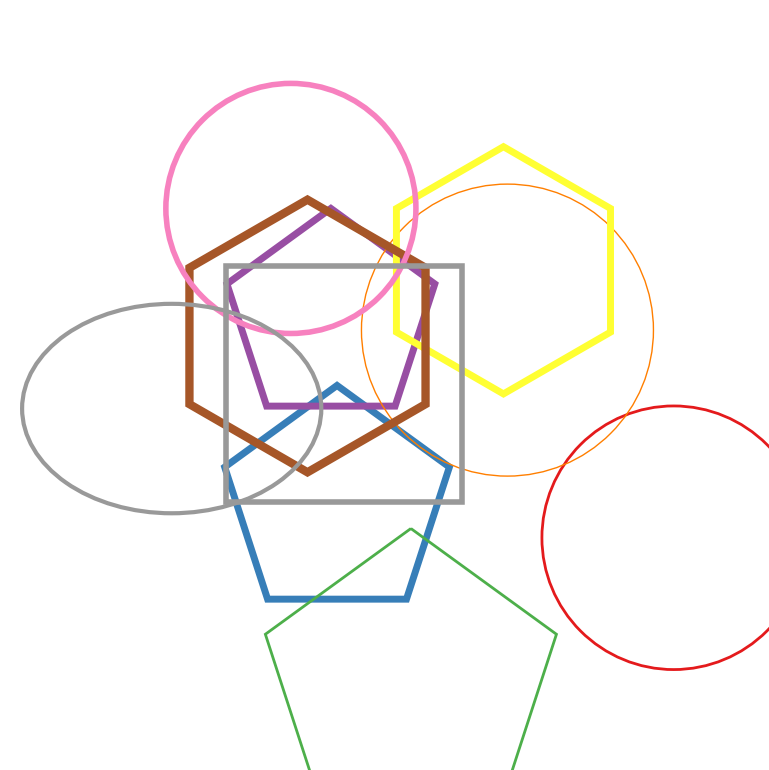[{"shape": "circle", "thickness": 1, "radius": 0.86, "center": [0.875, 0.302]}, {"shape": "pentagon", "thickness": 2.5, "radius": 0.77, "center": [0.438, 0.346]}, {"shape": "pentagon", "thickness": 1, "radius": 0.99, "center": [0.534, 0.115]}, {"shape": "pentagon", "thickness": 2.5, "radius": 0.71, "center": [0.43, 0.587]}, {"shape": "circle", "thickness": 0.5, "radius": 0.95, "center": [0.659, 0.571]}, {"shape": "hexagon", "thickness": 2.5, "radius": 0.8, "center": [0.654, 0.649]}, {"shape": "hexagon", "thickness": 3, "radius": 0.89, "center": [0.399, 0.564]}, {"shape": "circle", "thickness": 2, "radius": 0.81, "center": [0.378, 0.729]}, {"shape": "oval", "thickness": 1.5, "radius": 0.97, "center": [0.223, 0.469]}, {"shape": "square", "thickness": 2, "radius": 0.77, "center": [0.447, 0.501]}]